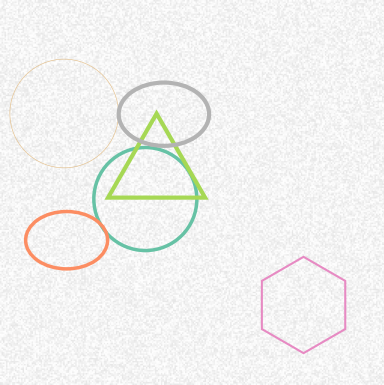[{"shape": "circle", "thickness": 2.5, "radius": 0.67, "center": [0.378, 0.483]}, {"shape": "oval", "thickness": 2.5, "radius": 0.53, "center": [0.173, 0.376]}, {"shape": "hexagon", "thickness": 1.5, "radius": 0.63, "center": [0.788, 0.208]}, {"shape": "triangle", "thickness": 3, "radius": 0.73, "center": [0.407, 0.559]}, {"shape": "circle", "thickness": 0.5, "radius": 0.71, "center": [0.167, 0.705]}, {"shape": "oval", "thickness": 3, "radius": 0.59, "center": [0.426, 0.703]}]